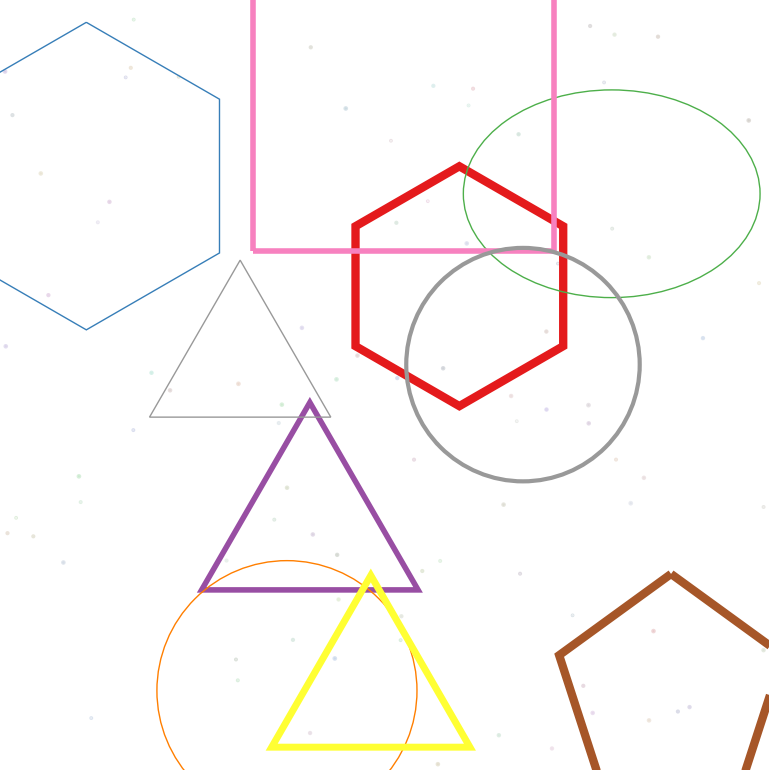[{"shape": "hexagon", "thickness": 3, "radius": 0.78, "center": [0.597, 0.628]}, {"shape": "hexagon", "thickness": 0.5, "radius": 1.0, "center": [0.112, 0.771]}, {"shape": "oval", "thickness": 0.5, "radius": 0.96, "center": [0.794, 0.748]}, {"shape": "triangle", "thickness": 2, "radius": 0.81, "center": [0.402, 0.315]}, {"shape": "circle", "thickness": 0.5, "radius": 0.84, "center": [0.373, 0.103]}, {"shape": "triangle", "thickness": 2.5, "radius": 0.74, "center": [0.482, 0.104]}, {"shape": "pentagon", "thickness": 3, "radius": 0.76, "center": [0.872, 0.102]}, {"shape": "square", "thickness": 2, "radius": 0.98, "center": [0.524, 0.869]}, {"shape": "circle", "thickness": 1.5, "radius": 0.76, "center": [0.679, 0.526]}, {"shape": "triangle", "thickness": 0.5, "radius": 0.68, "center": [0.312, 0.526]}]